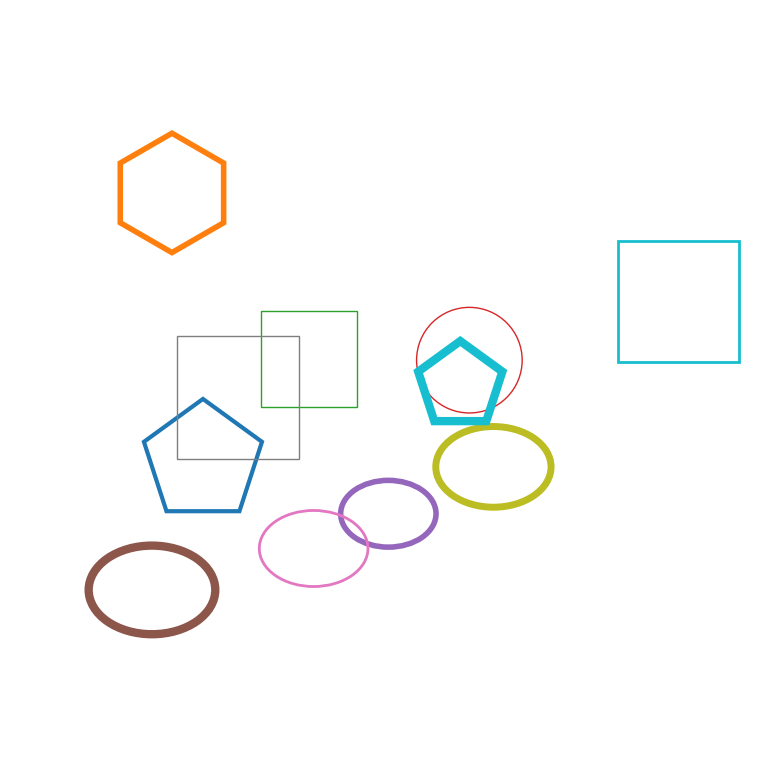[{"shape": "pentagon", "thickness": 1.5, "radius": 0.4, "center": [0.264, 0.401]}, {"shape": "hexagon", "thickness": 2, "radius": 0.39, "center": [0.223, 0.749]}, {"shape": "square", "thickness": 0.5, "radius": 0.31, "center": [0.401, 0.534]}, {"shape": "circle", "thickness": 0.5, "radius": 0.34, "center": [0.61, 0.532]}, {"shape": "oval", "thickness": 2, "radius": 0.31, "center": [0.504, 0.333]}, {"shape": "oval", "thickness": 3, "radius": 0.41, "center": [0.197, 0.234]}, {"shape": "oval", "thickness": 1, "radius": 0.35, "center": [0.407, 0.288]}, {"shape": "square", "thickness": 0.5, "radius": 0.4, "center": [0.309, 0.484]}, {"shape": "oval", "thickness": 2.5, "radius": 0.37, "center": [0.641, 0.394]}, {"shape": "pentagon", "thickness": 3, "radius": 0.29, "center": [0.598, 0.5]}, {"shape": "square", "thickness": 1, "radius": 0.39, "center": [0.881, 0.608]}]